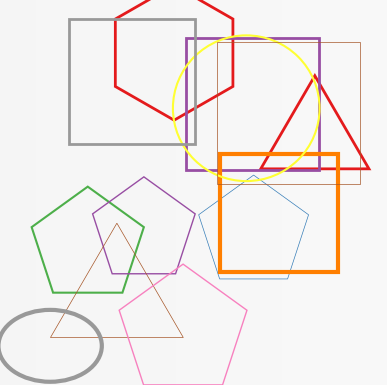[{"shape": "hexagon", "thickness": 2, "radius": 0.88, "center": [0.449, 0.863]}, {"shape": "triangle", "thickness": 2, "radius": 0.81, "center": [0.813, 0.642]}, {"shape": "pentagon", "thickness": 0.5, "radius": 0.75, "center": [0.654, 0.396]}, {"shape": "pentagon", "thickness": 1.5, "radius": 0.76, "center": [0.226, 0.363]}, {"shape": "square", "thickness": 2, "radius": 0.86, "center": [0.652, 0.729]}, {"shape": "pentagon", "thickness": 1, "radius": 0.7, "center": [0.371, 0.401]}, {"shape": "square", "thickness": 3, "radius": 0.76, "center": [0.72, 0.447]}, {"shape": "circle", "thickness": 1.5, "radius": 0.95, "center": [0.635, 0.719]}, {"shape": "triangle", "thickness": 0.5, "radius": 0.99, "center": [0.302, 0.222]}, {"shape": "square", "thickness": 0.5, "radius": 0.92, "center": [0.745, 0.706]}, {"shape": "pentagon", "thickness": 1, "radius": 0.87, "center": [0.472, 0.141]}, {"shape": "oval", "thickness": 3, "radius": 0.67, "center": [0.129, 0.102]}, {"shape": "square", "thickness": 2, "radius": 0.82, "center": [0.341, 0.788]}]